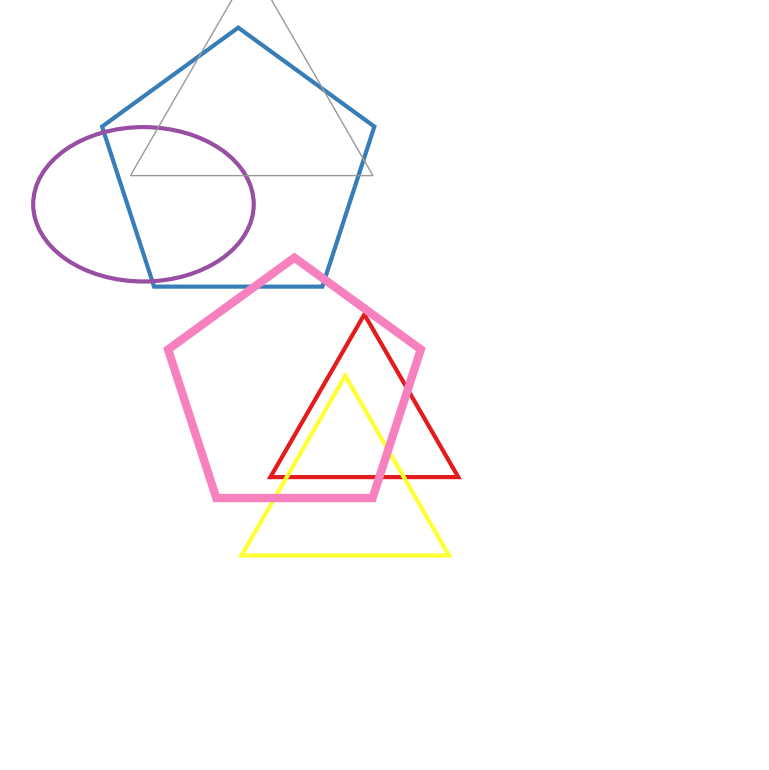[{"shape": "triangle", "thickness": 1.5, "radius": 0.7, "center": [0.473, 0.451]}, {"shape": "pentagon", "thickness": 1.5, "radius": 0.93, "center": [0.309, 0.778]}, {"shape": "oval", "thickness": 1.5, "radius": 0.72, "center": [0.186, 0.735]}, {"shape": "triangle", "thickness": 1.5, "radius": 0.78, "center": [0.448, 0.356]}, {"shape": "pentagon", "thickness": 3, "radius": 0.86, "center": [0.382, 0.493]}, {"shape": "triangle", "thickness": 0.5, "radius": 0.91, "center": [0.327, 0.863]}]